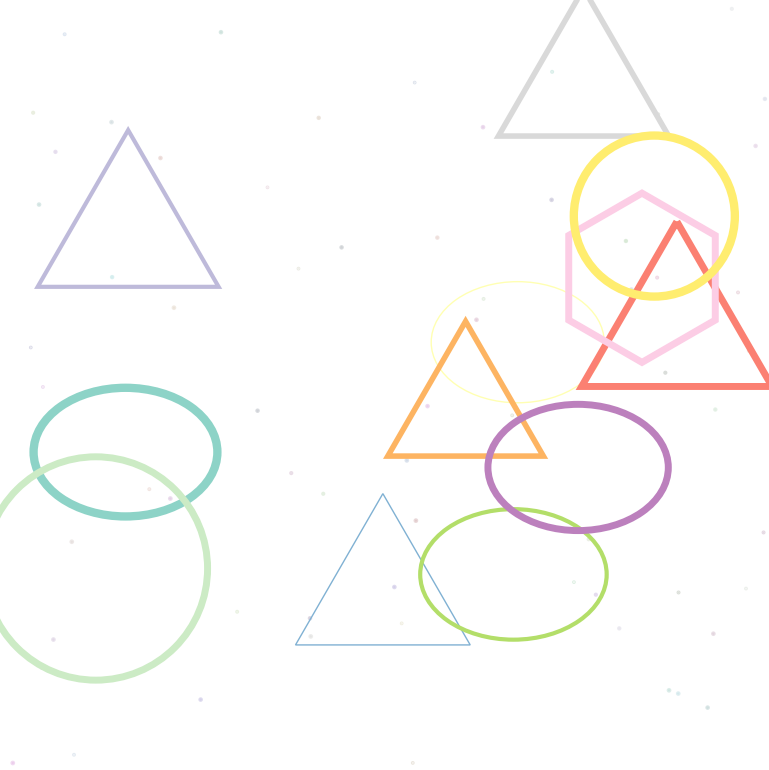[{"shape": "oval", "thickness": 3, "radius": 0.6, "center": [0.163, 0.413]}, {"shape": "oval", "thickness": 0.5, "radius": 0.56, "center": [0.672, 0.556]}, {"shape": "triangle", "thickness": 1.5, "radius": 0.68, "center": [0.166, 0.695]}, {"shape": "triangle", "thickness": 2.5, "radius": 0.71, "center": [0.879, 0.569]}, {"shape": "triangle", "thickness": 0.5, "radius": 0.65, "center": [0.497, 0.228]}, {"shape": "triangle", "thickness": 2, "radius": 0.58, "center": [0.605, 0.466]}, {"shape": "oval", "thickness": 1.5, "radius": 0.61, "center": [0.667, 0.254]}, {"shape": "hexagon", "thickness": 2.5, "radius": 0.55, "center": [0.834, 0.639]}, {"shape": "triangle", "thickness": 2, "radius": 0.64, "center": [0.758, 0.887]}, {"shape": "oval", "thickness": 2.5, "radius": 0.59, "center": [0.751, 0.393]}, {"shape": "circle", "thickness": 2.5, "radius": 0.73, "center": [0.125, 0.262]}, {"shape": "circle", "thickness": 3, "radius": 0.52, "center": [0.85, 0.719]}]